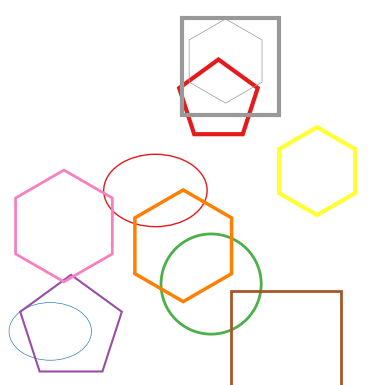[{"shape": "pentagon", "thickness": 3, "radius": 0.54, "center": [0.567, 0.738]}, {"shape": "oval", "thickness": 1, "radius": 0.67, "center": [0.404, 0.505]}, {"shape": "oval", "thickness": 0.5, "radius": 0.54, "center": [0.131, 0.139]}, {"shape": "circle", "thickness": 2, "radius": 0.65, "center": [0.548, 0.262]}, {"shape": "pentagon", "thickness": 1.5, "radius": 0.69, "center": [0.184, 0.147]}, {"shape": "hexagon", "thickness": 2.5, "radius": 0.72, "center": [0.476, 0.362]}, {"shape": "hexagon", "thickness": 3, "radius": 0.57, "center": [0.823, 0.555]}, {"shape": "square", "thickness": 2, "radius": 0.71, "center": [0.743, 0.101]}, {"shape": "hexagon", "thickness": 2, "radius": 0.73, "center": [0.166, 0.413]}, {"shape": "hexagon", "thickness": 0.5, "radius": 0.55, "center": [0.586, 0.842]}, {"shape": "square", "thickness": 3, "radius": 0.63, "center": [0.598, 0.826]}]